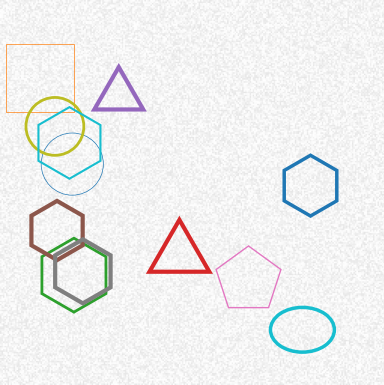[{"shape": "circle", "thickness": 0.5, "radius": 0.4, "center": [0.188, 0.574]}, {"shape": "hexagon", "thickness": 2.5, "radius": 0.39, "center": [0.807, 0.518]}, {"shape": "square", "thickness": 0.5, "radius": 0.44, "center": [0.104, 0.797]}, {"shape": "hexagon", "thickness": 2, "radius": 0.48, "center": [0.192, 0.285]}, {"shape": "triangle", "thickness": 3, "radius": 0.45, "center": [0.466, 0.339]}, {"shape": "triangle", "thickness": 3, "radius": 0.37, "center": [0.308, 0.752]}, {"shape": "hexagon", "thickness": 3, "radius": 0.38, "center": [0.148, 0.401]}, {"shape": "pentagon", "thickness": 1, "radius": 0.44, "center": [0.645, 0.273]}, {"shape": "hexagon", "thickness": 3, "radius": 0.42, "center": [0.215, 0.295]}, {"shape": "circle", "thickness": 2, "radius": 0.38, "center": [0.143, 0.672]}, {"shape": "oval", "thickness": 2.5, "radius": 0.42, "center": [0.785, 0.143]}, {"shape": "hexagon", "thickness": 1.5, "radius": 0.46, "center": [0.18, 0.629]}]